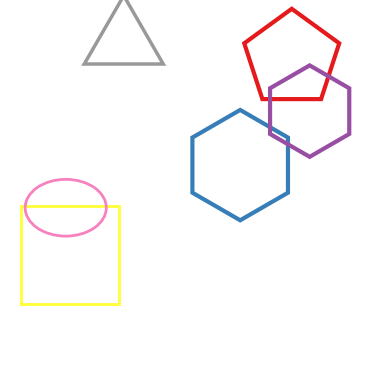[{"shape": "pentagon", "thickness": 3, "radius": 0.65, "center": [0.758, 0.847]}, {"shape": "hexagon", "thickness": 3, "radius": 0.72, "center": [0.624, 0.571]}, {"shape": "hexagon", "thickness": 3, "radius": 0.59, "center": [0.804, 0.711]}, {"shape": "square", "thickness": 2, "radius": 0.64, "center": [0.182, 0.338]}, {"shape": "oval", "thickness": 2, "radius": 0.53, "center": [0.171, 0.46]}, {"shape": "triangle", "thickness": 2.5, "radius": 0.59, "center": [0.321, 0.893]}]